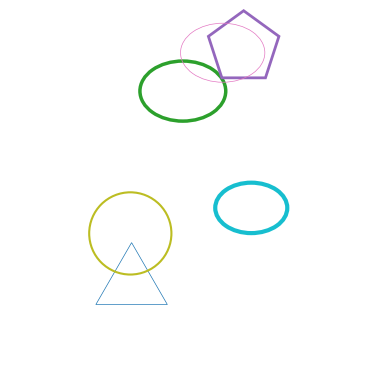[{"shape": "triangle", "thickness": 0.5, "radius": 0.54, "center": [0.342, 0.263]}, {"shape": "oval", "thickness": 2.5, "radius": 0.56, "center": [0.475, 0.763]}, {"shape": "pentagon", "thickness": 2, "radius": 0.48, "center": [0.633, 0.876]}, {"shape": "oval", "thickness": 0.5, "radius": 0.55, "center": [0.578, 0.863]}, {"shape": "circle", "thickness": 1.5, "radius": 0.53, "center": [0.338, 0.394]}, {"shape": "oval", "thickness": 3, "radius": 0.47, "center": [0.653, 0.46]}]